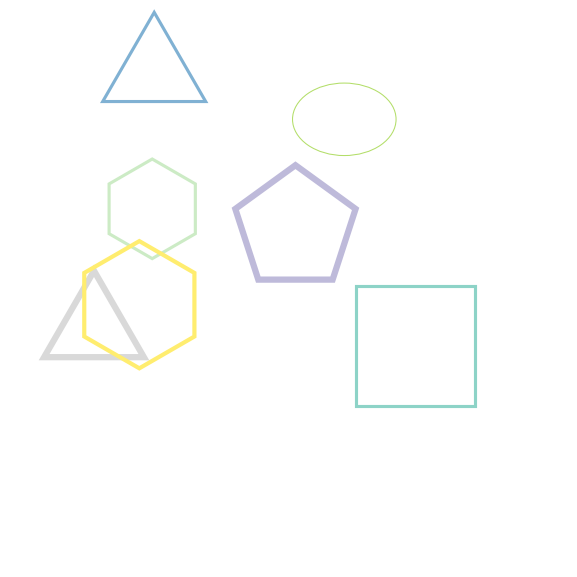[{"shape": "square", "thickness": 1.5, "radius": 0.52, "center": [0.72, 0.4]}, {"shape": "pentagon", "thickness": 3, "radius": 0.55, "center": [0.512, 0.604]}, {"shape": "triangle", "thickness": 1.5, "radius": 0.51, "center": [0.267, 0.875]}, {"shape": "oval", "thickness": 0.5, "radius": 0.45, "center": [0.596, 0.793]}, {"shape": "triangle", "thickness": 3, "radius": 0.5, "center": [0.163, 0.431]}, {"shape": "hexagon", "thickness": 1.5, "radius": 0.43, "center": [0.264, 0.638]}, {"shape": "hexagon", "thickness": 2, "radius": 0.55, "center": [0.241, 0.471]}]